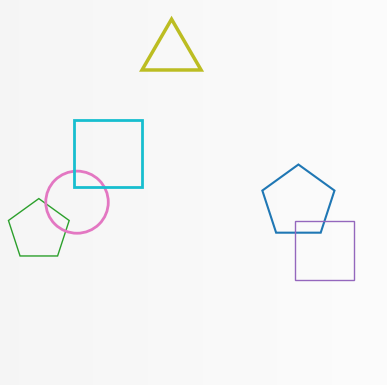[{"shape": "pentagon", "thickness": 1.5, "radius": 0.49, "center": [0.77, 0.475]}, {"shape": "pentagon", "thickness": 1, "radius": 0.41, "center": [0.1, 0.402]}, {"shape": "square", "thickness": 1, "radius": 0.38, "center": [0.837, 0.349]}, {"shape": "circle", "thickness": 2, "radius": 0.4, "center": [0.199, 0.475]}, {"shape": "triangle", "thickness": 2.5, "radius": 0.44, "center": [0.443, 0.862]}, {"shape": "square", "thickness": 2, "radius": 0.44, "center": [0.278, 0.602]}]